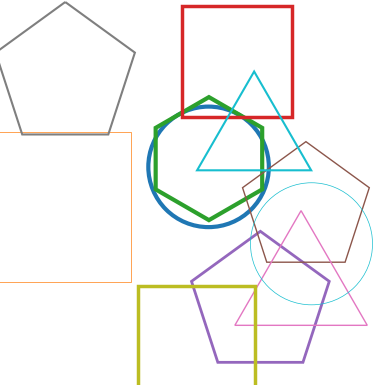[{"shape": "circle", "thickness": 3, "radius": 0.78, "center": [0.542, 0.567]}, {"shape": "square", "thickness": 0.5, "radius": 0.98, "center": [0.144, 0.463]}, {"shape": "hexagon", "thickness": 3, "radius": 0.8, "center": [0.543, 0.588]}, {"shape": "square", "thickness": 2.5, "radius": 0.72, "center": [0.615, 0.841]}, {"shape": "pentagon", "thickness": 2, "radius": 0.94, "center": [0.676, 0.211]}, {"shape": "pentagon", "thickness": 1, "radius": 0.87, "center": [0.795, 0.459]}, {"shape": "triangle", "thickness": 1, "radius": 0.99, "center": [0.782, 0.254]}, {"shape": "pentagon", "thickness": 1.5, "radius": 0.95, "center": [0.17, 0.805]}, {"shape": "square", "thickness": 2.5, "radius": 0.76, "center": [0.51, 0.105]}, {"shape": "triangle", "thickness": 1.5, "radius": 0.86, "center": [0.66, 0.643]}, {"shape": "circle", "thickness": 0.5, "radius": 0.79, "center": [0.809, 0.367]}]